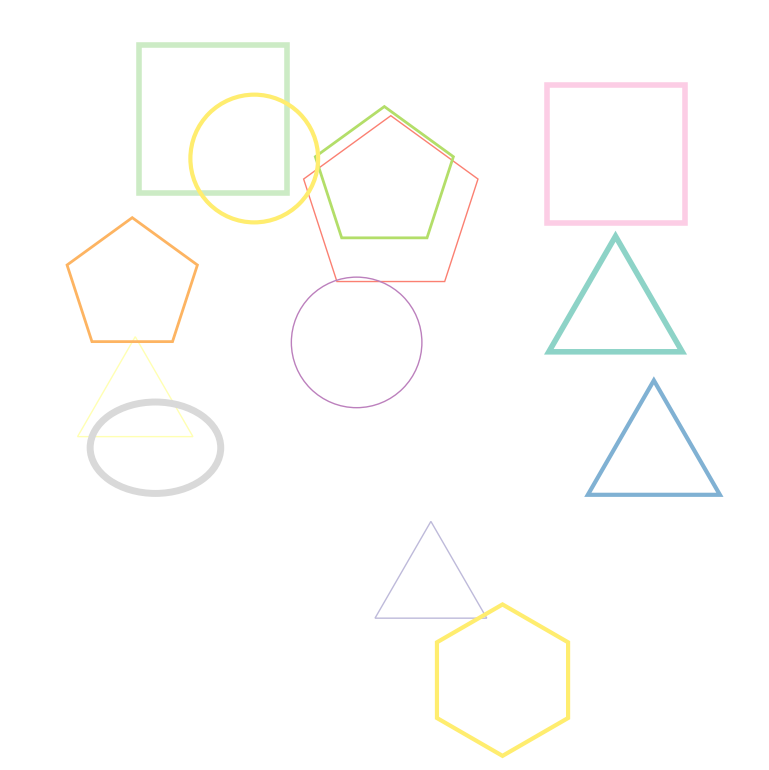[{"shape": "triangle", "thickness": 2, "radius": 0.5, "center": [0.799, 0.593]}, {"shape": "triangle", "thickness": 0.5, "radius": 0.43, "center": [0.176, 0.476]}, {"shape": "triangle", "thickness": 0.5, "radius": 0.42, "center": [0.56, 0.239]}, {"shape": "pentagon", "thickness": 0.5, "radius": 0.6, "center": [0.508, 0.731]}, {"shape": "triangle", "thickness": 1.5, "radius": 0.5, "center": [0.849, 0.407]}, {"shape": "pentagon", "thickness": 1, "radius": 0.44, "center": [0.172, 0.628]}, {"shape": "pentagon", "thickness": 1, "radius": 0.47, "center": [0.499, 0.767]}, {"shape": "square", "thickness": 2, "radius": 0.45, "center": [0.8, 0.8]}, {"shape": "oval", "thickness": 2.5, "radius": 0.42, "center": [0.202, 0.419]}, {"shape": "circle", "thickness": 0.5, "radius": 0.42, "center": [0.463, 0.555]}, {"shape": "square", "thickness": 2, "radius": 0.48, "center": [0.277, 0.846]}, {"shape": "circle", "thickness": 1.5, "radius": 0.41, "center": [0.33, 0.794]}, {"shape": "hexagon", "thickness": 1.5, "radius": 0.49, "center": [0.653, 0.117]}]